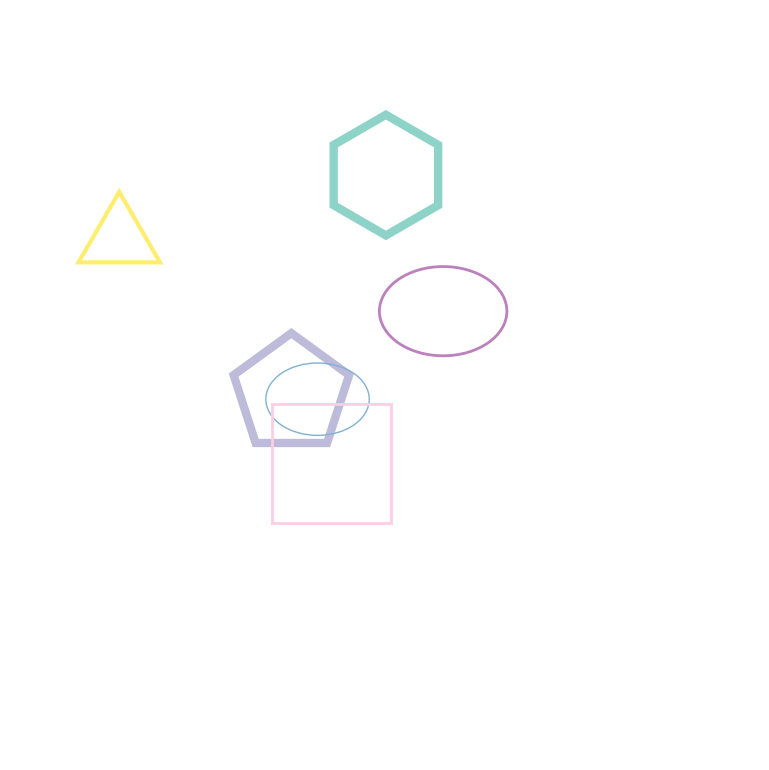[{"shape": "hexagon", "thickness": 3, "radius": 0.39, "center": [0.501, 0.773]}, {"shape": "pentagon", "thickness": 3, "radius": 0.39, "center": [0.378, 0.488]}, {"shape": "oval", "thickness": 0.5, "radius": 0.34, "center": [0.412, 0.482]}, {"shape": "square", "thickness": 1, "radius": 0.39, "center": [0.431, 0.398]}, {"shape": "oval", "thickness": 1, "radius": 0.41, "center": [0.576, 0.596]}, {"shape": "triangle", "thickness": 1.5, "radius": 0.31, "center": [0.155, 0.69]}]